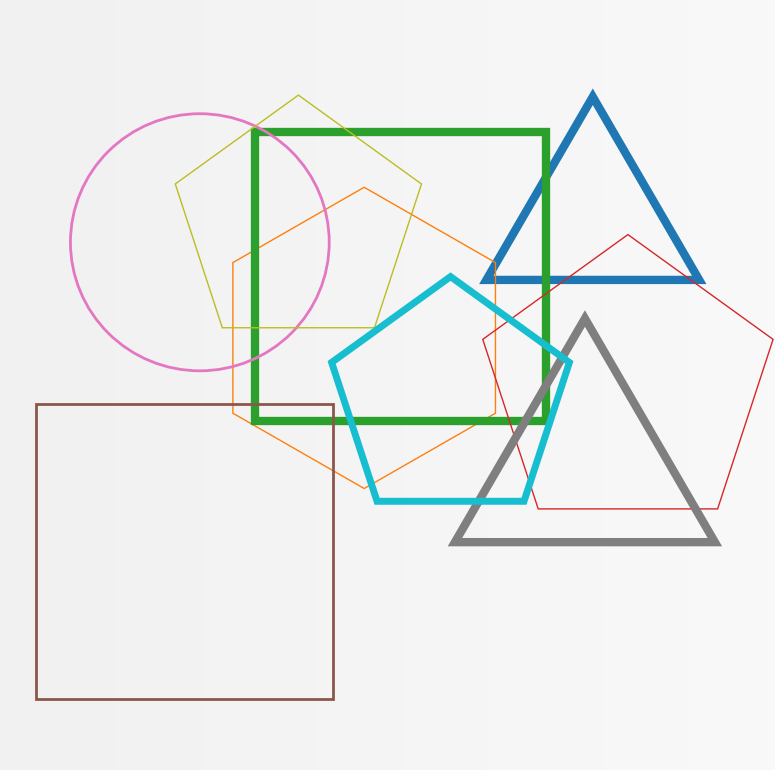[{"shape": "triangle", "thickness": 3, "radius": 0.79, "center": [0.765, 0.716]}, {"shape": "hexagon", "thickness": 0.5, "radius": 0.98, "center": [0.47, 0.561]}, {"shape": "square", "thickness": 3, "radius": 0.94, "center": [0.516, 0.641]}, {"shape": "pentagon", "thickness": 0.5, "radius": 0.98, "center": [0.81, 0.498]}, {"shape": "square", "thickness": 1, "radius": 0.96, "center": [0.239, 0.284]}, {"shape": "circle", "thickness": 1, "radius": 0.83, "center": [0.258, 0.685]}, {"shape": "triangle", "thickness": 3, "radius": 0.97, "center": [0.755, 0.393]}, {"shape": "pentagon", "thickness": 0.5, "radius": 0.84, "center": [0.385, 0.709]}, {"shape": "pentagon", "thickness": 2.5, "radius": 0.81, "center": [0.581, 0.479]}]